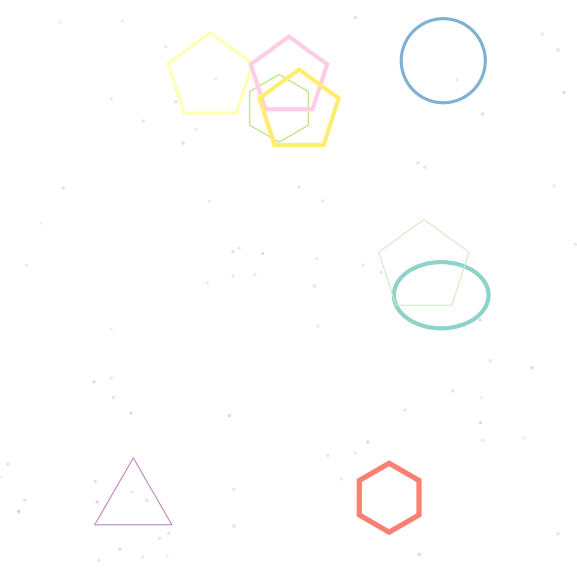[{"shape": "oval", "thickness": 2, "radius": 0.41, "center": [0.764, 0.488]}, {"shape": "pentagon", "thickness": 1.5, "radius": 0.38, "center": [0.364, 0.866]}, {"shape": "hexagon", "thickness": 2.5, "radius": 0.3, "center": [0.674, 0.137]}, {"shape": "circle", "thickness": 1.5, "radius": 0.36, "center": [0.768, 0.894]}, {"shape": "hexagon", "thickness": 0.5, "radius": 0.29, "center": [0.483, 0.812]}, {"shape": "pentagon", "thickness": 2, "radius": 0.35, "center": [0.5, 0.866]}, {"shape": "triangle", "thickness": 0.5, "radius": 0.39, "center": [0.231, 0.129]}, {"shape": "pentagon", "thickness": 0.5, "radius": 0.41, "center": [0.734, 0.537]}, {"shape": "pentagon", "thickness": 2, "radius": 0.36, "center": [0.518, 0.807]}]